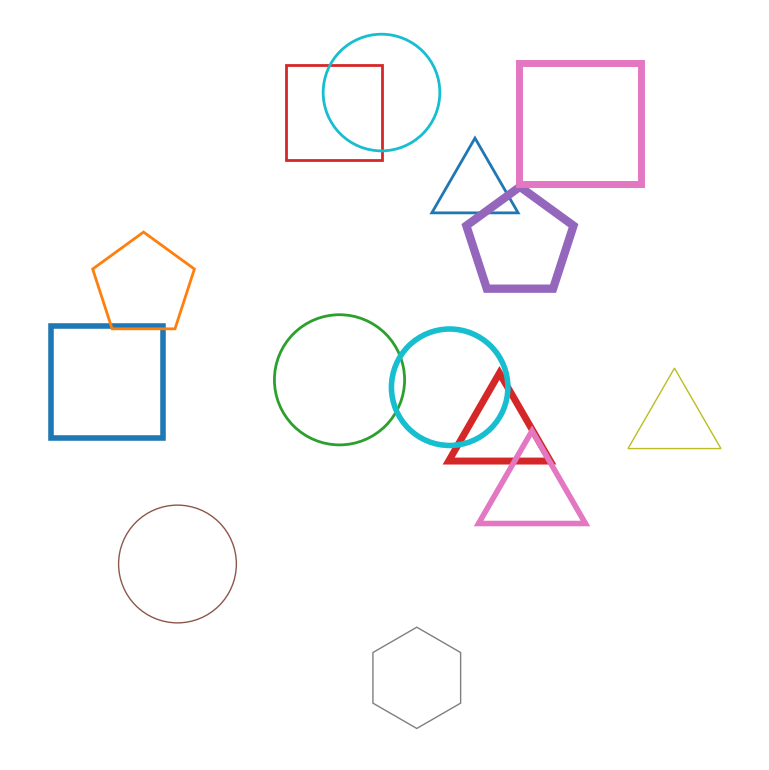[{"shape": "triangle", "thickness": 1, "radius": 0.32, "center": [0.617, 0.756]}, {"shape": "square", "thickness": 2, "radius": 0.36, "center": [0.139, 0.504]}, {"shape": "pentagon", "thickness": 1, "radius": 0.35, "center": [0.186, 0.629]}, {"shape": "circle", "thickness": 1, "radius": 0.42, "center": [0.441, 0.507]}, {"shape": "square", "thickness": 1, "radius": 0.31, "center": [0.434, 0.854]}, {"shape": "triangle", "thickness": 2.5, "radius": 0.38, "center": [0.649, 0.439]}, {"shape": "pentagon", "thickness": 3, "radius": 0.37, "center": [0.675, 0.684]}, {"shape": "circle", "thickness": 0.5, "radius": 0.38, "center": [0.23, 0.268]}, {"shape": "triangle", "thickness": 2, "radius": 0.4, "center": [0.691, 0.36]}, {"shape": "square", "thickness": 2.5, "radius": 0.4, "center": [0.753, 0.839]}, {"shape": "hexagon", "thickness": 0.5, "radius": 0.33, "center": [0.541, 0.12]}, {"shape": "triangle", "thickness": 0.5, "radius": 0.35, "center": [0.876, 0.452]}, {"shape": "circle", "thickness": 2, "radius": 0.38, "center": [0.584, 0.497]}, {"shape": "circle", "thickness": 1, "radius": 0.38, "center": [0.495, 0.88]}]